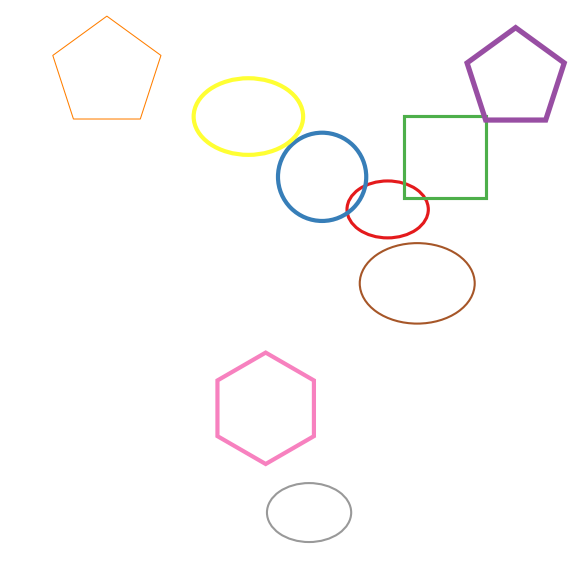[{"shape": "oval", "thickness": 1.5, "radius": 0.35, "center": [0.671, 0.637]}, {"shape": "circle", "thickness": 2, "radius": 0.38, "center": [0.558, 0.693]}, {"shape": "square", "thickness": 1.5, "radius": 0.35, "center": [0.771, 0.727]}, {"shape": "pentagon", "thickness": 2.5, "radius": 0.44, "center": [0.893, 0.863]}, {"shape": "pentagon", "thickness": 0.5, "radius": 0.49, "center": [0.185, 0.873]}, {"shape": "oval", "thickness": 2, "radius": 0.47, "center": [0.43, 0.797]}, {"shape": "oval", "thickness": 1, "radius": 0.5, "center": [0.722, 0.508]}, {"shape": "hexagon", "thickness": 2, "radius": 0.48, "center": [0.46, 0.292]}, {"shape": "oval", "thickness": 1, "radius": 0.36, "center": [0.535, 0.112]}]